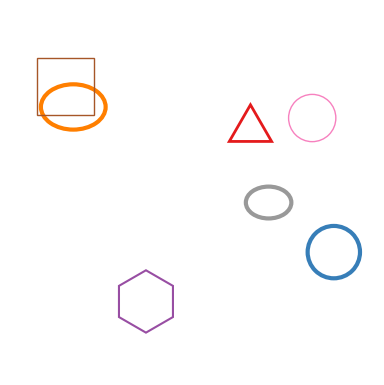[{"shape": "triangle", "thickness": 2, "radius": 0.32, "center": [0.651, 0.664]}, {"shape": "circle", "thickness": 3, "radius": 0.34, "center": [0.867, 0.345]}, {"shape": "hexagon", "thickness": 1.5, "radius": 0.4, "center": [0.379, 0.217]}, {"shape": "oval", "thickness": 3, "radius": 0.42, "center": [0.19, 0.722]}, {"shape": "square", "thickness": 1, "radius": 0.37, "center": [0.17, 0.775]}, {"shape": "circle", "thickness": 1, "radius": 0.31, "center": [0.811, 0.693]}, {"shape": "oval", "thickness": 3, "radius": 0.3, "center": [0.698, 0.474]}]